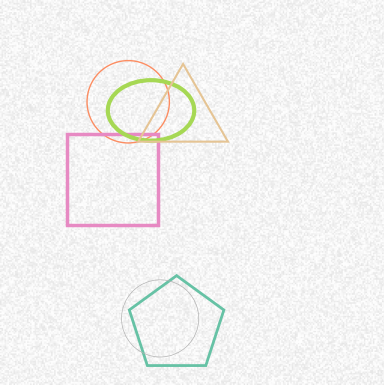[{"shape": "pentagon", "thickness": 2, "radius": 0.65, "center": [0.459, 0.155]}, {"shape": "circle", "thickness": 1, "radius": 0.53, "center": [0.333, 0.736]}, {"shape": "square", "thickness": 2.5, "radius": 0.59, "center": [0.292, 0.533]}, {"shape": "oval", "thickness": 3, "radius": 0.56, "center": [0.392, 0.713]}, {"shape": "triangle", "thickness": 1.5, "radius": 0.67, "center": [0.475, 0.699]}, {"shape": "circle", "thickness": 0.5, "radius": 0.5, "center": [0.416, 0.173]}]